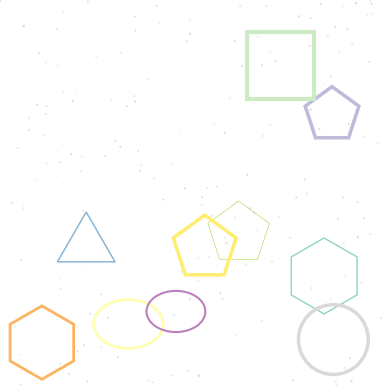[{"shape": "hexagon", "thickness": 1, "radius": 0.49, "center": [0.842, 0.283]}, {"shape": "oval", "thickness": 2, "radius": 0.45, "center": [0.333, 0.158]}, {"shape": "pentagon", "thickness": 2.5, "radius": 0.37, "center": [0.862, 0.702]}, {"shape": "triangle", "thickness": 1, "radius": 0.43, "center": [0.224, 0.363]}, {"shape": "hexagon", "thickness": 2, "radius": 0.48, "center": [0.109, 0.11]}, {"shape": "pentagon", "thickness": 0.5, "radius": 0.42, "center": [0.62, 0.394]}, {"shape": "circle", "thickness": 2.5, "radius": 0.45, "center": [0.866, 0.118]}, {"shape": "oval", "thickness": 1.5, "radius": 0.38, "center": [0.457, 0.191]}, {"shape": "square", "thickness": 3, "radius": 0.44, "center": [0.728, 0.83]}, {"shape": "pentagon", "thickness": 2.5, "radius": 0.43, "center": [0.532, 0.356]}]